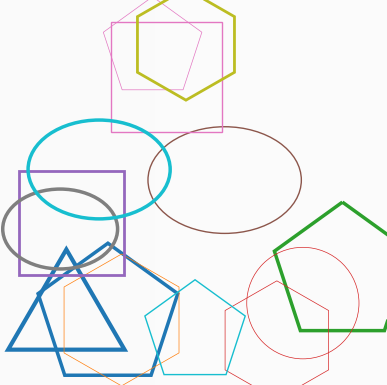[{"shape": "triangle", "thickness": 3, "radius": 0.87, "center": [0.171, 0.179]}, {"shape": "pentagon", "thickness": 2.5, "radius": 0.95, "center": [0.278, 0.179]}, {"shape": "hexagon", "thickness": 0.5, "radius": 0.86, "center": [0.314, 0.169]}, {"shape": "pentagon", "thickness": 2.5, "radius": 0.92, "center": [0.884, 0.291]}, {"shape": "circle", "thickness": 0.5, "radius": 0.72, "center": [0.782, 0.213]}, {"shape": "hexagon", "thickness": 0.5, "radius": 0.77, "center": [0.714, 0.116]}, {"shape": "square", "thickness": 2, "radius": 0.68, "center": [0.184, 0.42]}, {"shape": "oval", "thickness": 1, "radius": 0.99, "center": [0.58, 0.532]}, {"shape": "pentagon", "thickness": 0.5, "radius": 0.67, "center": [0.394, 0.875]}, {"shape": "square", "thickness": 1, "radius": 0.71, "center": [0.431, 0.8]}, {"shape": "oval", "thickness": 2.5, "radius": 0.74, "center": [0.155, 0.405]}, {"shape": "hexagon", "thickness": 2, "radius": 0.72, "center": [0.48, 0.884]}, {"shape": "oval", "thickness": 2.5, "radius": 0.92, "center": [0.256, 0.56]}, {"shape": "pentagon", "thickness": 1, "radius": 0.68, "center": [0.503, 0.137]}]